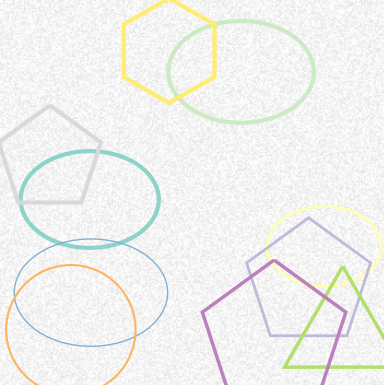[{"shape": "oval", "thickness": 3, "radius": 0.9, "center": [0.233, 0.482]}, {"shape": "oval", "thickness": 2, "radius": 0.74, "center": [0.842, 0.36]}, {"shape": "pentagon", "thickness": 2, "radius": 0.85, "center": [0.802, 0.265]}, {"shape": "oval", "thickness": 1, "radius": 1.0, "center": [0.236, 0.24]}, {"shape": "circle", "thickness": 1.5, "radius": 0.84, "center": [0.184, 0.144]}, {"shape": "triangle", "thickness": 2.5, "radius": 0.87, "center": [0.89, 0.134]}, {"shape": "pentagon", "thickness": 3, "radius": 0.7, "center": [0.129, 0.587]}, {"shape": "pentagon", "thickness": 2.5, "radius": 0.98, "center": [0.712, 0.129]}, {"shape": "oval", "thickness": 3, "radius": 0.95, "center": [0.626, 0.813]}, {"shape": "hexagon", "thickness": 3, "radius": 0.68, "center": [0.439, 0.868]}]